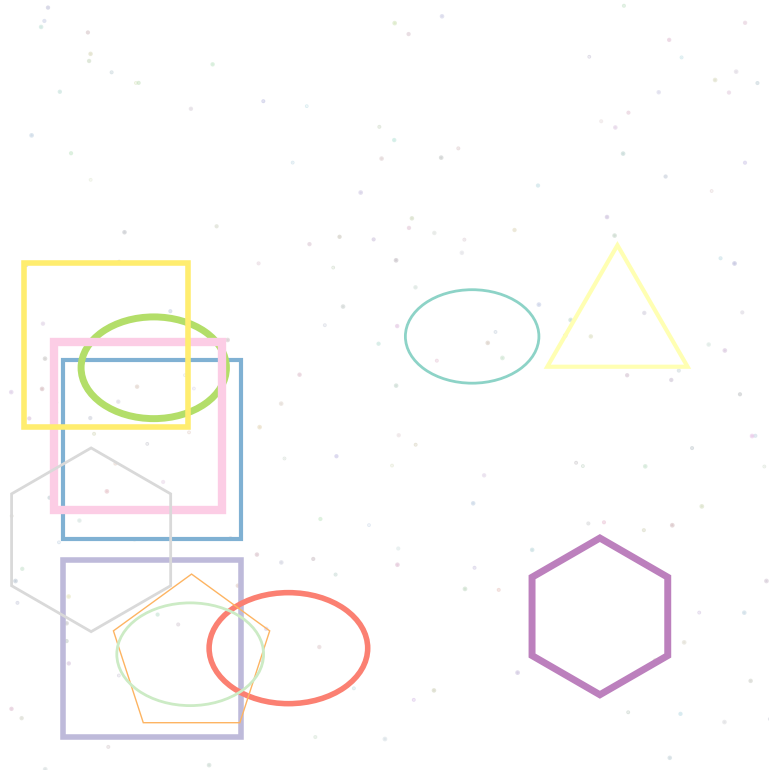[{"shape": "oval", "thickness": 1, "radius": 0.43, "center": [0.613, 0.563]}, {"shape": "triangle", "thickness": 1.5, "radius": 0.53, "center": [0.802, 0.576]}, {"shape": "square", "thickness": 2, "radius": 0.58, "center": [0.197, 0.158]}, {"shape": "oval", "thickness": 2, "radius": 0.51, "center": [0.375, 0.158]}, {"shape": "square", "thickness": 1.5, "radius": 0.58, "center": [0.197, 0.416]}, {"shape": "pentagon", "thickness": 0.5, "radius": 0.53, "center": [0.249, 0.148]}, {"shape": "oval", "thickness": 2.5, "radius": 0.47, "center": [0.2, 0.522]}, {"shape": "square", "thickness": 3, "radius": 0.55, "center": [0.179, 0.447]}, {"shape": "hexagon", "thickness": 1, "radius": 0.6, "center": [0.118, 0.299]}, {"shape": "hexagon", "thickness": 2.5, "radius": 0.51, "center": [0.779, 0.199]}, {"shape": "oval", "thickness": 1, "radius": 0.48, "center": [0.247, 0.15]}, {"shape": "square", "thickness": 2, "radius": 0.53, "center": [0.138, 0.552]}]